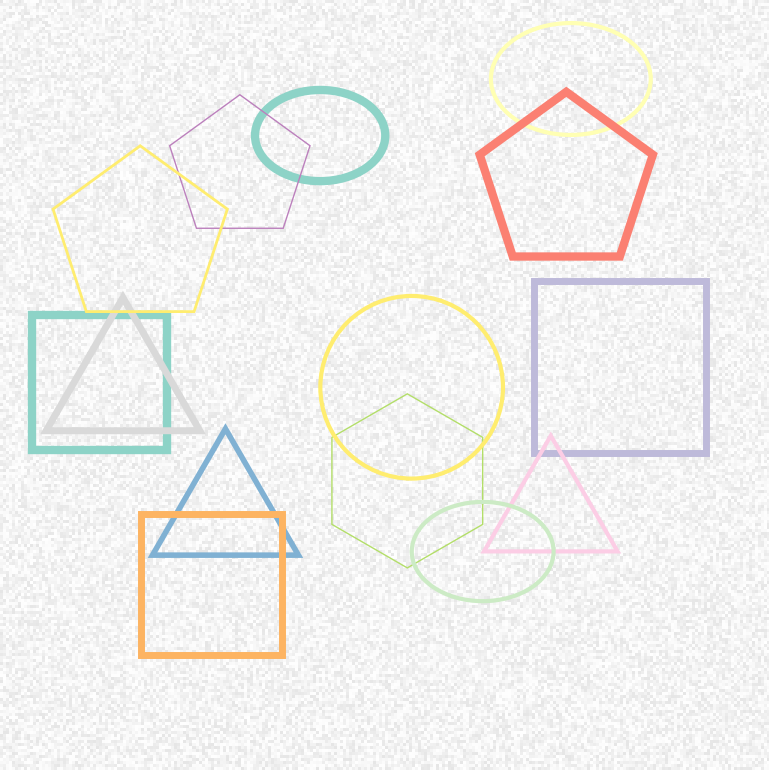[{"shape": "oval", "thickness": 3, "radius": 0.42, "center": [0.416, 0.824]}, {"shape": "square", "thickness": 3, "radius": 0.44, "center": [0.129, 0.503]}, {"shape": "oval", "thickness": 1.5, "radius": 0.52, "center": [0.741, 0.897]}, {"shape": "square", "thickness": 2.5, "radius": 0.56, "center": [0.805, 0.523]}, {"shape": "pentagon", "thickness": 3, "radius": 0.59, "center": [0.735, 0.763]}, {"shape": "triangle", "thickness": 2, "radius": 0.55, "center": [0.293, 0.334]}, {"shape": "square", "thickness": 2.5, "radius": 0.46, "center": [0.275, 0.241]}, {"shape": "hexagon", "thickness": 0.5, "radius": 0.57, "center": [0.529, 0.375]}, {"shape": "triangle", "thickness": 1.5, "radius": 0.5, "center": [0.715, 0.334]}, {"shape": "triangle", "thickness": 2.5, "radius": 0.58, "center": [0.16, 0.498]}, {"shape": "pentagon", "thickness": 0.5, "radius": 0.48, "center": [0.311, 0.781]}, {"shape": "oval", "thickness": 1.5, "radius": 0.46, "center": [0.627, 0.284]}, {"shape": "circle", "thickness": 1.5, "radius": 0.59, "center": [0.535, 0.497]}, {"shape": "pentagon", "thickness": 1, "radius": 0.6, "center": [0.182, 0.692]}]